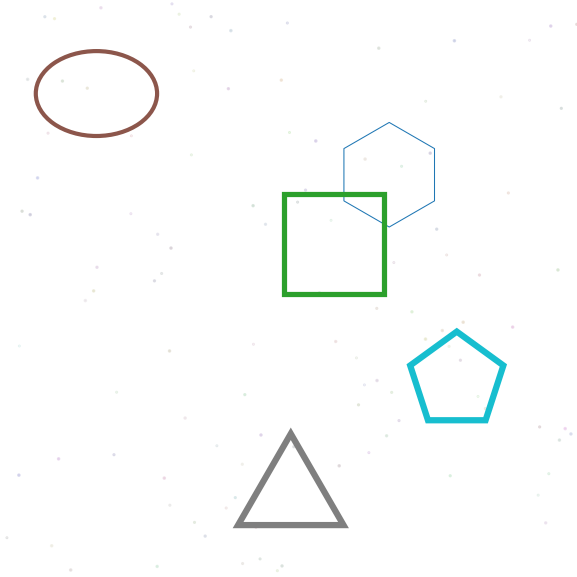[{"shape": "hexagon", "thickness": 0.5, "radius": 0.45, "center": [0.674, 0.697]}, {"shape": "square", "thickness": 2.5, "radius": 0.44, "center": [0.578, 0.577]}, {"shape": "oval", "thickness": 2, "radius": 0.53, "center": [0.167, 0.837]}, {"shape": "triangle", "thickness": 3, "radius": 0.53, "center": [0.504, 0.143]}, {"shape": "pentagon", "thickness": 3, "radius": 0.42, "center": [0.791, 0.34]}]